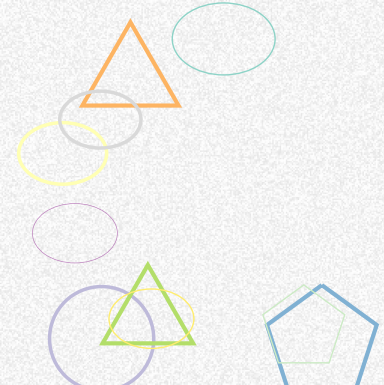[{"shape": "oval", "thickness": 1, "radius": 0.67, "center": [0.581, 0.899]}, {"shape": "oval", "thickness": 2.5, "radius": 0.57, "center": [0.163, 0.602]}, {"shape": "circle", "thickness": 2.5, "radius": 0.68, "center": [0.264, 0.12]}, {"shape": "pentagon", "thickness": 3, "radius": 0.75, "center": [0.836, 0.11]}, {"shape": "triangle", "thickness": 3, "radius": 0.72, "center": [0.339, 0.798]}, {"shape": "triangle", "thickness": 3, "radius": 0.68, "center": [0.384, 0.176]}, {"shape": "oval", "thickness": 2.5, "radius": 0.53, "center": [0.261, 0.689]}, {"shape": "oval", "thickness": 0.5, "radius": 0.55, "center": [0.195, 0.394]}, {"shape": "pentagon", "thickness": 1, "radius": 0.56, "center": [0.789, 0.148]}, {"shape": "oval", "thickness": 1, "radius": 0.55, "center": [0.393, 0.172]}]